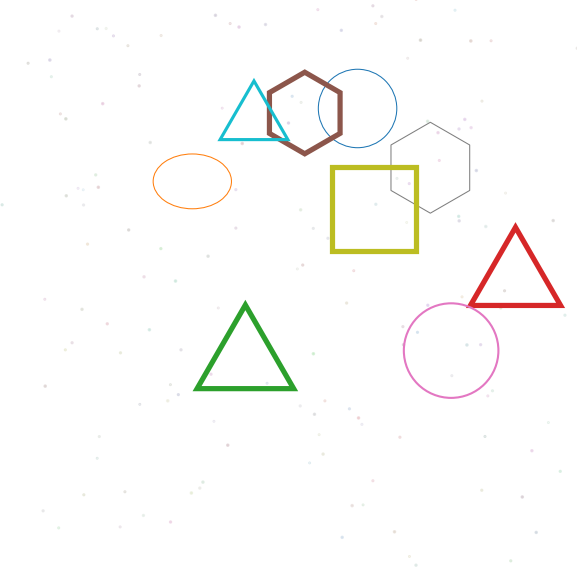[{"shape": "circle", "thickness": 0.5, "radius": 0.34, "center": [0.619, 0.811]}, {"shape": "oval", "thickness": 0.5, "radius": 0.34, "center": [0.333, 0.685]}, {"shape": "triangle", "thickness": 2.5, "radius": 0.48, "center": [0.425, 0.374]}, {"shape": "triangle", "thickness": 2.5, "radius": 0.45, "center": [0.893, 0.515]}, {"shape": "hexagon", "thickness": 2.5, "radius": 0.35, "center": [0.528, 0.803]}, {"shape": "circle", "thickness": 1, "radius": 0.41, "center": [0.781, 0.392]}, {"shape": "hexagon", "thickness": 0.5, "radius": 0.39, "center": [0.745, 0.709]}, {"shape": "square", "thickness": 2.5, "radius": 0.36, "center": [0.647, 0.637]}, {"shape": "triangle", "thickness": 1.5, "radius": 0.34, "center": [0.44, 0.791]}]